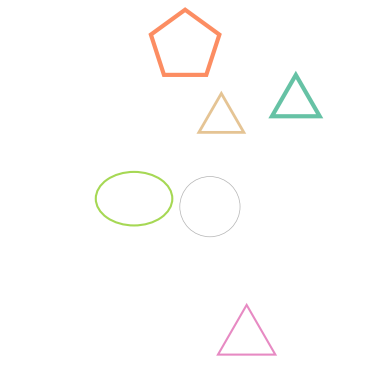[{"shape": "triangle", "thickness": 3, "radius": 0.36, "center": [0.768, 0.734]}, {"shape": "pentagon", "thickness": 3, "radius": 0.47, "center": [0.481, 0.881]}, {"shape": "triangle", "thickness": 1.5, "radius": 0.43, "center": [0.641, 0.122]}, {"shape": "oval", "thickness": 1.5, "radius": 0.5, "center": [0.348, 0.484]}, {"shape": "triangle", "thickness": 2, "radius": 0.34, "center": [0.575, 0.69]}, {"shape": "circle", "thickness": 0.5, "radius": 0.39, "center": [0.545, 0.463]}]